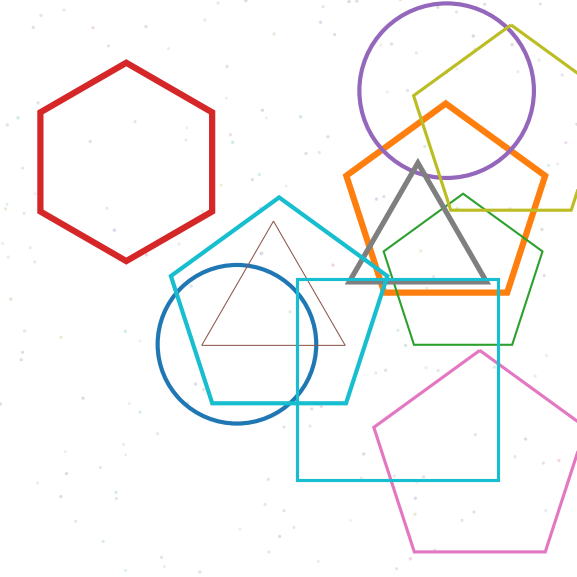[{"shape": "circle", "thickness": 2, "radius": 0.69, "center": [0.41, 0.403]}, {"shape": "pentagon", "thickness": 3, "radius": 0.91, "center": [0.772, 0.639]}, {"shape": "pentagon", "thickness": 1, "radius": 0.72, "center": [0.802, 0.519]}, {"shape": "hexagon", "thickness": 3, "radius": 0.86, "center": [0.219, 0.719]}, {"shape": "circle", "thickness": 2, "radius": 0.76, "center": [0.773, 0.842]}, {"shape": "triangle", "thickness": 0.5, "radius": 0.72, "center": [0.474, 0.473]}, {"shape": "pentagon", "thickness": 1.5, "radius": 0.96, "center": [0.831, 0.2]}, {"shape": "triangle", "thickness": 2.5, "radius": 0.69, "center": [0.724, 0.58]}, {"shape": "pentagon", "thickness": 1.5, "radius": 0.89, "center": [0.885, 0.779]}, {"shape": "square", "thickness": 1.5, "radius": 0.87, "center": [0.689, 0.342]}, {"shape": "pentagon", "thickness": 2, "radius": 0.99, "center": [0.483, 0.46]}]